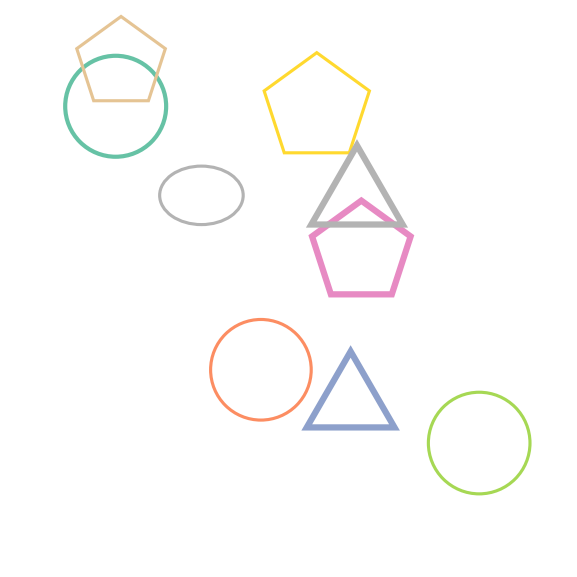[{"shape": "circle", "thickness": 2, "radius": 0.44, "center": [0.2, 0.815]}, {"shape": "circle", "thickness": 1.5, "radius": 0.44, "center": [0.452, 0.359]}, {"shape": "triangle", "thickness": 3, "radius": 0.44, "center": [0.607, 0.303]}, {"shape": "pentagon", "thickness": 3, "radius": 0.45, "center": [0.626, 0.562]}, {"shape": "circle", "thickness": 1.5, "radius": 0.44, "center": [0.83, 0.232]}, {"shape": "pentagon", "thickness": 1.5, "radius": 0.48, "center": [0.549, 0.812]}, {"shape": "pentagon", "thickness": 1.5, "radius": 0.4, "center": [0.21, 0.89]}, {"shape": "triangle", "thickness": 3, "radius": 0.46, "center": [0.618, 0.656]}, {"shape": "oval", "thickness": 1.5, "radius": 0.36, "center": [0.349, 0.661]}]